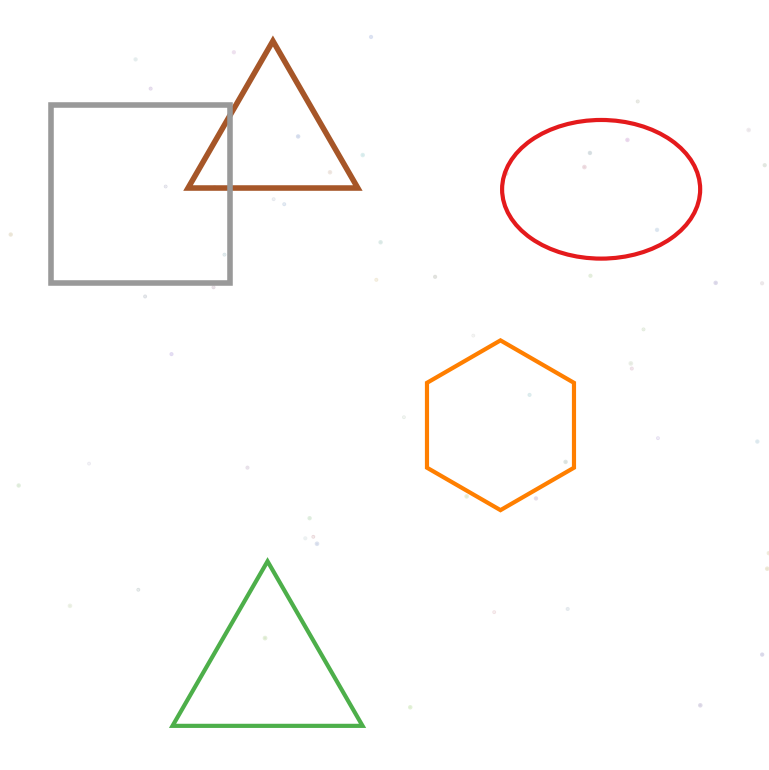[{"shape": "oval", "thickness": 1.5, "radius": 0.64, "center": [0.781, 0.754]}, {"shape": "triangle", "thickness": 1.5, "radius": 0.71, "center": [0.347, 0.129]}, {"shape": "hexagon", "thickness": 1.5, "radius": 0.55, "center": [0.65, 0.448]}, {"shape": "triangle", "thickness": 2, "radius": 0.64, "center": [0.354, 0.819]}, {"shape": "square", "thickness": 2, "radius": 0.58, "center": [0.182, 0.748]}]